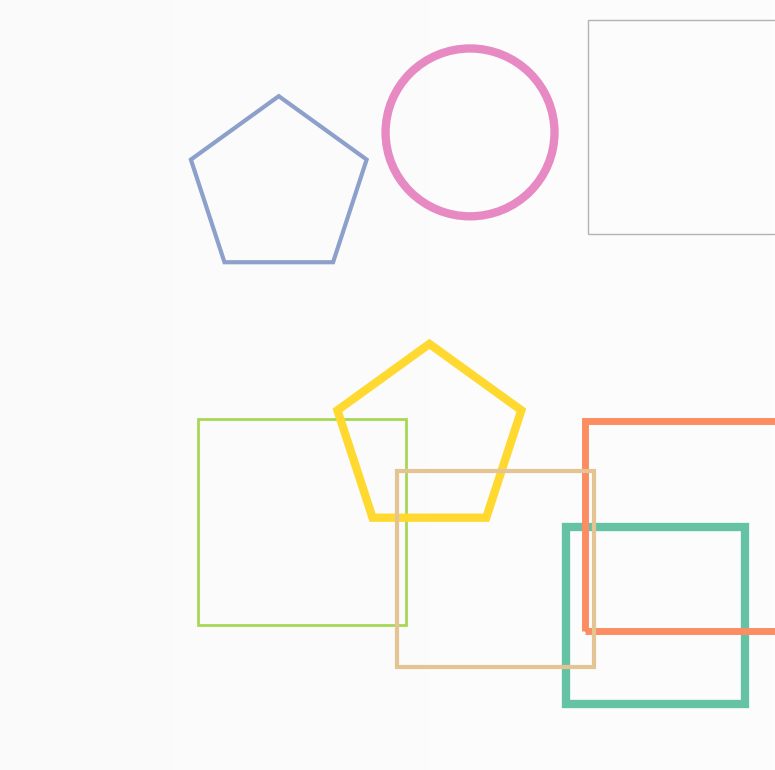[{"shape": "square", "thickness": 3, "radius": 0.58, "center": [0.846, 0.201]}, {"shape": "square", "thickness": 2.5, "radius": 0.68, "center": [0.891, 0.317]}, {"shape": "pentagon", "thickness": 1.5, "radius": 0.6, "center": [0.36, 0.756]}, {"shape": "circle", "thickness": 3, "radius": 0.54, "center": [0.606, 0.828]}, {"shape": "square", "thickness": 1, "radius": 0.67, "center": [0.389, 0.322]}, {"shape": "pentagon", "thickness": 3, "radius": 0.62, "center": [0.554, 0.429]}, {"shape": "square", "thickness": 1.5, "radius": 0.63, "center": [0.639, 0.261]}, {"shape": "square", "thickness": 0.5, "radius": 0.69, "center": [0.898, 0.835]}]